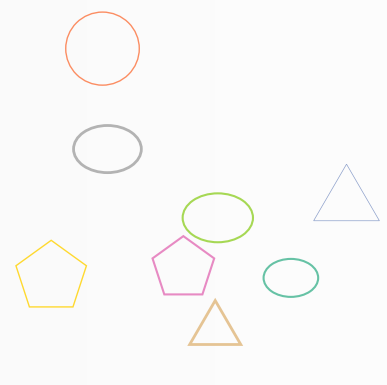[{"shape": "oval", "thickness": 1.5, "radius": 0.35, "center": [0.751, 0.278]}, {"shape": "circle", "thickness": 1, "radius": 0.47, "center": [0.265, 0.874]}, {"shape": "triangle", "thickness": 0.5, "radius": 0.49, "center": [0.894, 0.476]}, {"shape": "pentagon", "thickness": 1.5, "radius": 0.42, "center": [0.473, 0.303]}, {"shape": "oval", "thickness": 1.5, "radius": 0.45, "center": [0.562, 0.434]}, {"shape": "pentagon", "thickness": 1, "radius": 0.48, "center": [0.132, 0.28]}, {"shape": "triangle", "thickness": 2, "radius": 0.38, "center": [0.555, 0.143]}, {"shape": "oval", "thickness": 2, "radius": 0.44, "center": [0.277, 0.613]}]